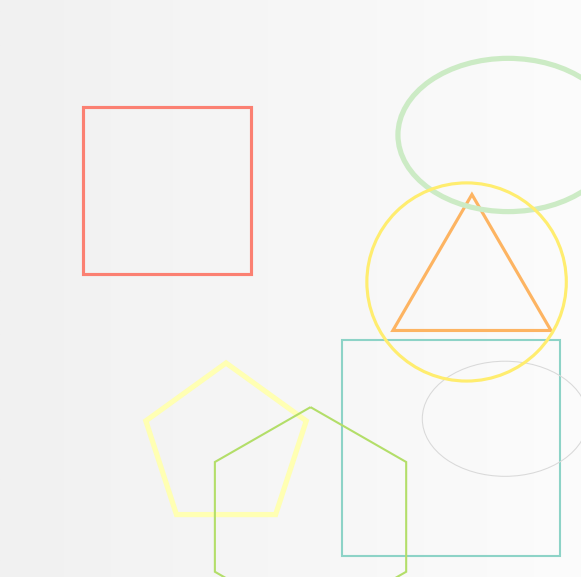[{"shape": "square", "thickness": 1, "radius": 0.94, "center": [0.776, 0.224]}, {"shape": "pentagon", "thickness": 2.5, "radius": 0.73, "center": [0.389, 0.226]}, {"shape": "square", "thickness": 1.5, "radius": 0.72, "center": [0.287, 0.669]}, {"shape": "triangle", "thickness": 1.5, "radius": 0.78, "center": [0.812, 0.505]}, {"shape": "hexagon", "thickness": 1, "radius": 0.95, "center": [0.534, 0.104]}, {"shape": "oval", "thickness": 0.5, "radius": 0.71, "center": [0.869, 0.274]}, {"shape": "oval", "thickness": 2.5, "radius": 0.95, "center": [0.874, 0.765]}, {"shape": "circle", "thickness": 1.5, "radius": 0.86, "center": [0.803, 0.511]}]